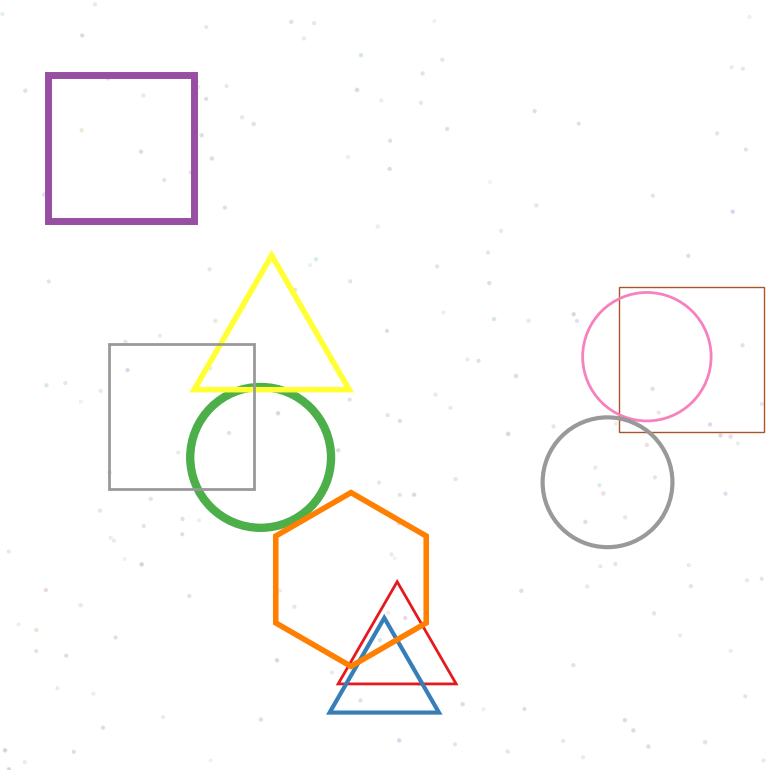[{"shape": "triangle", "thickness": 1, "radius": 0.44, "center": [0.516, 0.156]}, {"shape": "triangle", "thickness": 1.5, "radius": 0.41, "center": [0.499, 0.116]}, {"shape": "circle", "thickness": 3, "radius": 0.46, "center": [0.338, 0.406]}, {"shape": "square", "thickness": 2.5, "radius": 0.47, "center": [0.157, 0.808]}, {"shape": "hexagon", "thickness": 2, "radius": 0.56, "center": [0.456, 0.247]}, {"shape": "triangle", "thickness": 2, "radius": 0.58, "center": [0.353, 0.552]}, {"shape": "square", "thickness": 0.5, "radius": 0.47, "center": [0.898, 0.533]}, {"shape": "circle", "thickness": 1, "radius": 0.42, "center": [0.84, 0.537]}, {"shape": "circle", "thickness": 1.5, "radius": 0.42, "center": [0.789, 0.374]}, {"shape": "square", "thickness": 1, "radius": 0.47, "center": [0.236, 0.459]}]